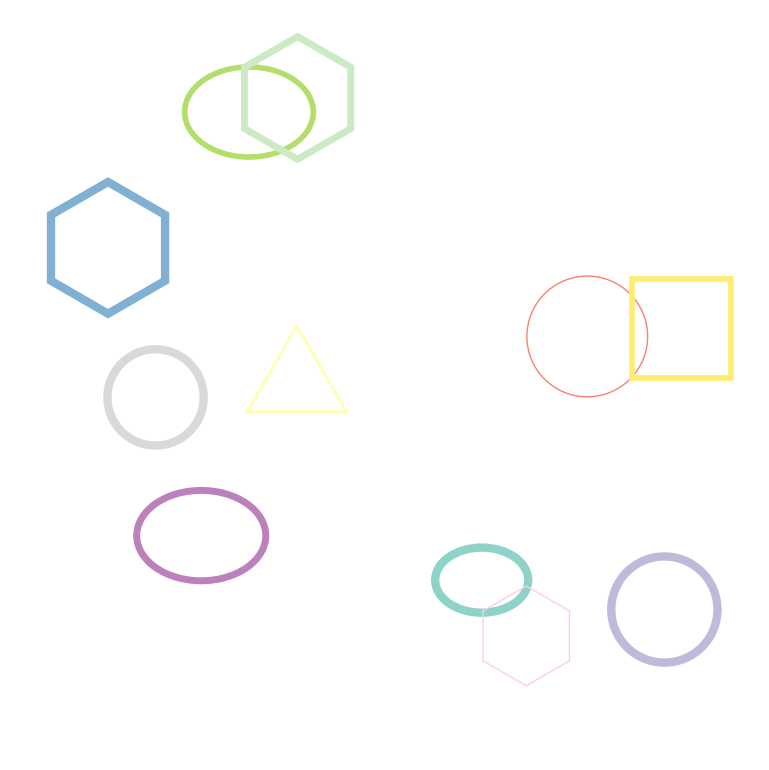[{"shape": "oval", "thickness": 3, "radius": 0.3, "center": [0.626, 0.247]}, {"shape": "triangle", "thickness": 1, "radius": 0.37, "center": [0.386, 0.503]}, {"shape": "circle", "thickness": 3, "radius": 0.34, "center": [0.863, 0.208]}, {"shape": "circle", "thickness": 0.5, "radius": 0.39, "center": [0.763, 0.563]}, {"shape": "hexagon", "thickness": 3, "radius": 0.43, "center": [0.14, 0.678]}, {"shape": "oval", "thickness": 2, "radius": 0.42, "center": [0.323, 0.855]}, {"shape": "hexagon", "thickness": 0.5, "radius": 0.32, "center": [0.683, 0.174]}, {"shape": "circle", "thickness": 3, "radius": 0.31, "center": [0.202, 0.484]}, {"shape": "oval", "thickness": 2.5, "radius": 0.42, "center": [0.261, 0.304]}, {"shape": "hexagon", "thickness": 2.5, "radius": 0.4, "center": [0.386, 0.873]}, {"shape": "square", "thickness": 2, "radius": 0.32, "center": [0.885, 0.573]}]